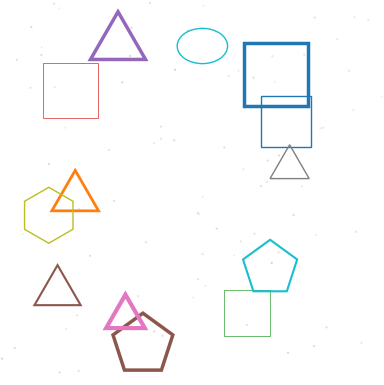[{"shape": "square", "thickness": 1, "radius": 0.33, "center": [0.743, 0.684]}, {"shape": "square", "thickness": 2.5, "radius": 0.41, "center": [0.717, 0.807]}, {"shape": "triangle", "thickness": 2, "radius": 0.35, "center": [0.195, 0.487]}, {"shape": "square", "thickness": 0.5, "radius": 0.3, "center": [0.641, 0.187]}, {"shape": "square", "thickness": 0.5, "radius": 0.35, "center": [0.183, 0.766]}, {"shape": "triangle", "thickness": 2.5, "radius": 0.41, "center": [0.307, 0.887]}, {"shape": "triangle", "thickness": 1.5, "radius": 0.35, "center": [0.149, 0.242]}, {"shape": "pentagon", "thickness": 2.5, "radius": 0.41, "center": [0.371, 0.105]}, {"shape": "triangle", "thickness": 3, "radius": 0.29, "center": [0.326, 0.177]}, {"shape": "triangle", "thickness": 1, "radius": 0.29, "center": [0.752, 0.565]}, {"shape": "hexagon", "thickness": 1, "radius": 0.36, "center": [0.127, 0.441]}, {"shape": "oval", "thickness": 1, "radius": 0.33, "center": [0.526, 0.881]}, {"shape": "pentagon", "thickness": 1.5, "radius": 0.37, "center": [0.702, 0.303]}]